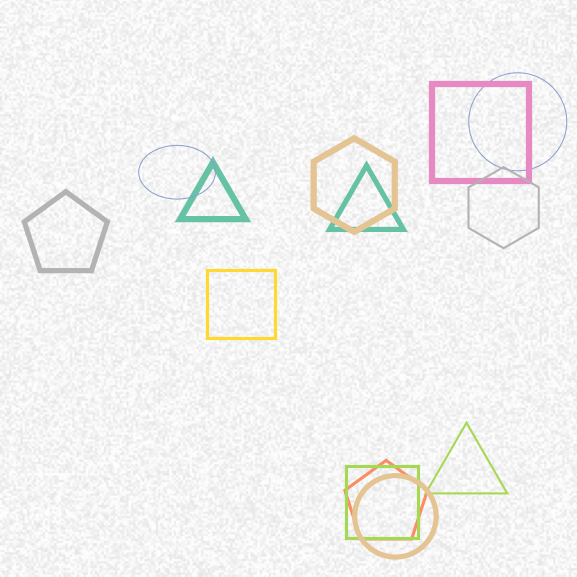[{"shape": "triangle", "thickness": 2.5, "radius": 0.37, "center": [0.635, 0.639]}, {"shape": "triangle", "thickness": 3, "radius": 0.33, "center": [0.369, 0.652]}, {"shape": "pentagon", "thickness": 1.5, "radius": 0.38, "center": [0.669, 0.127]}, {"shape": "circle", "thickness": 0.5, "radius": 0.42, "center": [0.897, 0.788]}, {"shape": "oval", "thickness": 0.5, "radius": 0.33, "center": [0.307, 0.701]}, {"shape": "square", "thickness": 3, "radius": 0.42, "center": [0.832, 0.769]}, {"shape": "square", "thickness": 1.5, "radius": 0.31, "center": [0.661, 0.13]}, {"shape": "triangle", "thickness": 1, "radius": 0.41, "center": [0.808, 0.186]}, {"shape": "square", "thickness": 1.5, "radius": 0.3, "center": [0.417, 0.473]}, {"shape": "hexagon", "thickness": 3, "radius": 0.41, "center": [0.613, 0.679]}, {"shape": "circle", "thickness": 2.5, "radius": 0.35, "center": [0.685, 0.105]}, {"shape": "hexagon", "thickness": 1, "radius": 0.35, "center": [0.872, 0.64]}, {"shape": "pentagon", "thickness": 2.5, "radius": 0.38, "center": [0.114, 0.592]}]